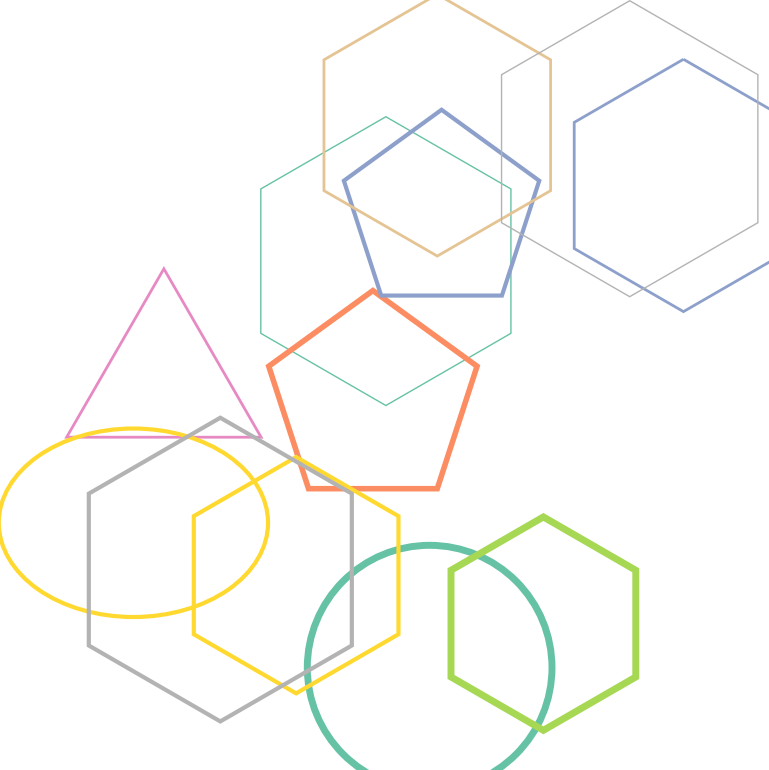[{"shape": "circle", "thickness": 2.5, "radius": 0.79, "center": [0.558, 0.133]}, {"shape": "hexagon", "thickness": 0.5, "radius": 0.94, "center": [0.501, 0.661]}, {"shape": "pentagon", "thickness": 2, "radius": 0.71, "center": [0.484, 0.48]}, {"shape": "hexagon", "thickness": 1, "radius": 0.82, "center": [0.888, 0.759]}, {"shape": "pentagon", "thickness": 1.5, "radius": 0.67, "center": [0.573, 0.724]}, {"shape": "triangle", "thickness": 1, "radius": 0.73, "center": [0.213, 0.505]}, {"shape": "hexagon", "thickness": 2.5, "radius": 0.69, "center": [0.706, 0.19]}, {"shape": "oval", "thickness": 1.5, "radius": 0.87, "center": [0.173, 0.321]}, {"shape": "hexagon", "thickness": 1.5, "radius": 0.77, "center": [0.385, 0.253]}, {"shape": "hexagon", "thickness": 1, "radius": 0.85, "center": [0.568, 0.837]}, {"shape": "hexagon", "thickness": 0.5, "radius": 0.96, "center": [0.818, 0.807]}, {"shape": "hexagon", "thickness": 1.5, "radius": 0.99, "center": [0.286, 0.26]}]